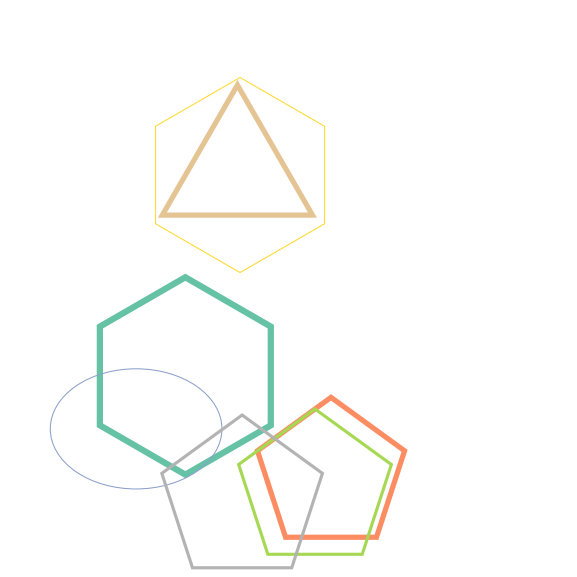[{"shape": "hexagon", "thickness": 3, "radius": 0.85, "center": [0.321, 0.348]}, {"shape": "pentagon", "thickness": 2.5, "radius": 0.67, "center": [0.573, 0.177]}, {"shape": "oval", "thickness": 0.5, "radius": 0.74, "center": [0.236, 0.257]}, {"shape": "pentagon", "thickness": 1.5, "radius": 0.7, "center": [0.545, 0.152]}, {"shape": "hexagon", "thickness": 0.5, "radius": 0.84, "center": [0.416, 0.696]}, {"shape": "triangle", "thickness": 2.5, "radius": 0.75, "center": [0.411, 0.702]}, {"shape": "pentagon", "thickness": 1.5, "radius": 0.73, "center": [0.419, 0.134]}]